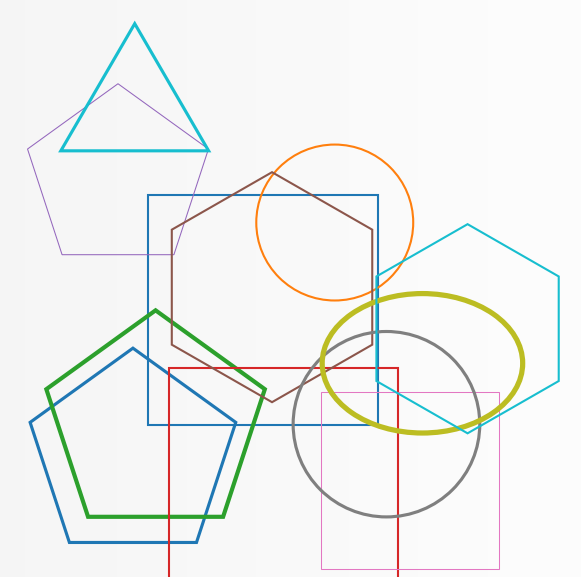[{"shape": "pentagon", "thickness": 1.5, "radius": 0.93, "center": [0.229, 0.21]}, {"shape": "square", "thickness": 1, "radius": 0.99, "center": [0.452, 0.462]}, {"shape": "circle", "thickness": 1, "radius": 0.68, "center": [0.576, 0.614]}, {"shape": "pentagon", "thickness": 2, "radius": 0.99, "center": [0.268, 0.264]}, {"shape": "square", "thickness": 1, "radius": 0.99, "center": [0.488, 0.164]}, {"shape": "pentagon", "thickness": 0.5, "radius": 0.82, "center": [0.203, 0.69]}, {"shape": "hexagon", "thickness": 1, "radius": 1.0, "center": [0.468, 0.502]}, {"shape": "square", "thickness": 0.5, "radius": 0.77, "center": [0.706, 0.168]}, {"shape": "circle", "thickness": 1.5, "radius": 0.8, "center": [0.665, 0.265]}, {"shape": "oval", "thickness": 2.5, "radius": 0.86, "center": [0.727, 0.37]}, {"shape": "triangle", "thickness": 1.5, "radius": 0.73, "center": [0.232, 0.811]}, {"shape": "hexagon", "thickness": 1, "radius": 0.91, "center": [0.804, 0.43]}]